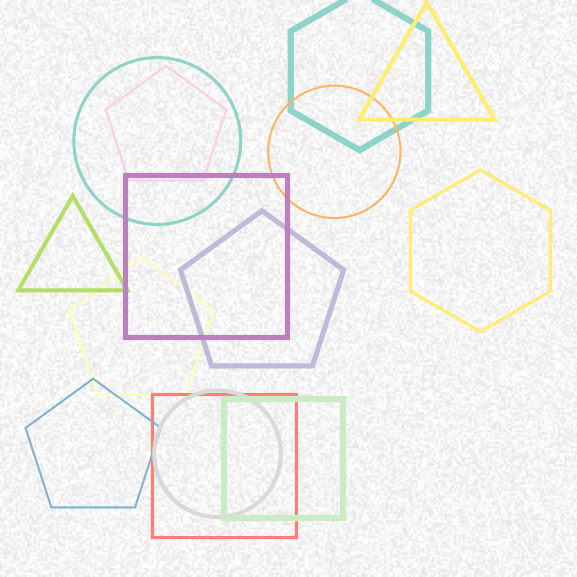[{"shape": "circle", "thickness": 1.5, "radius": 0.72, "center": [0.272, 0.755]}, {"shape": "hexagon", "thickness": 3, "radius": 0.69, "center": [0.622, 0.876]}, {"shape": "pentagon", "thickness": 1, "radius": 0.66, "center": [0.245, 0.422]}, {"shape": "pentagon", "thickness": 2.5, "radius": 0.74, "center": [0.454, 0.486]}, {"shape": "square", "thickness": 1.5, "radius": 0.62, "center": [0.388, 0.193]}, {"shape": "pentagon", "thickness": 1, "radius": 0.62, "center": [0.161, 0.22]}, {"shape": "circle", "thickness": 1, "radius": 0.57, "center": [0.579, 0.736]}, {"shape": "triangle", "thickness": 2, "radius": 0.55, "center": [0.126, 0.551]}, {"shape": "pentagon", "thickness": 1, "radius": 0.55, "center": [0.287, 0.775]}, {"shape": "circle", "thickness": 2, "radius": 0.55, "center": [0.377, 0.213]}, {"shape": "square", "thickness": 2.5, "radius": 0.7, "center": [0.357, 0.555]}, {"shape": "square", "thickness": 3, "radius": 0.51, "center": [0.491, 0.205]}, {"shape": "hexagon", "thickness": 1.5, "radius": 0.7, "center": [0.832, 0.565]}, {"shape": "triangle", "thickness": 2, "radius": 0.68, "center": [0.739, 0.86]}]